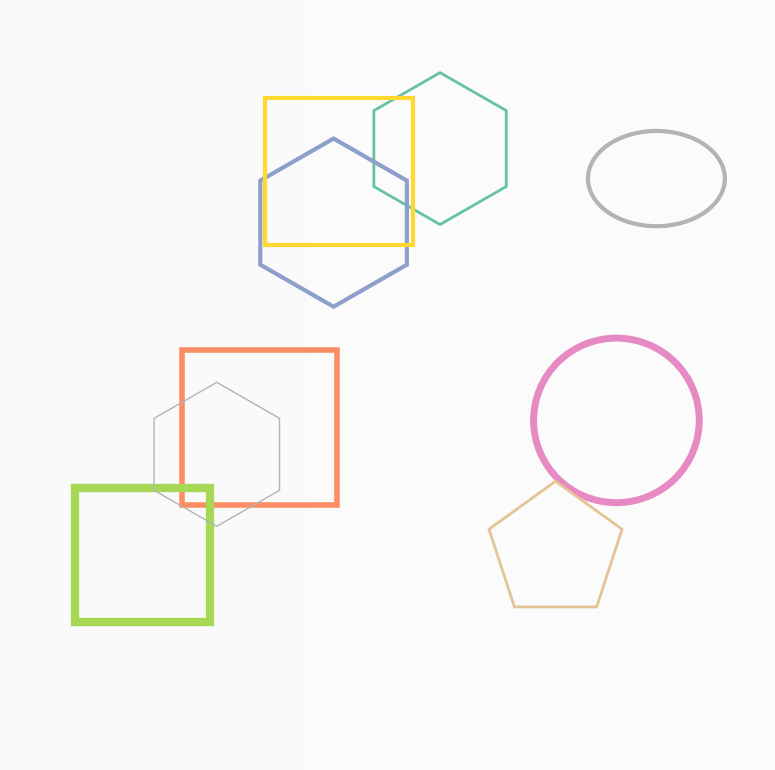[{"shape": "hexagon", "thickness": 1, "radius": 0.49, "center": [0.568, 0.807]}, {"shape": "square", "thickness": 2, "radius": 0.5, "center": [0.335, 0.445]}, {"shape": "hexagon", "thickness": 1.5, "radius": 0.55, "center": [0.43, 0.711]}, {"shape": "circle", "thickness": 2.5, "radius": 0.53, "center": [0.795, 0.454]}, {"shape": "square", "thickness": 3, "radius": 0.44, "center": [0.184, 0.279]}, {"shape": "square", "thickness": 1.5, "radius": 0.48, "center": [0.437, 0.778]}, {"shape": "pentagon", "thickness": 1, "radius": 0.45, "center": [0.717, 0.285]}, {"shape": "hexagon", "thickness": 0.5, "radius": 0.47, "center": [0.28, 0.41]}, {"shape": "oval", "thickness": 1.5, "radius": 0.44, "center": [0.847, 0.768]}]